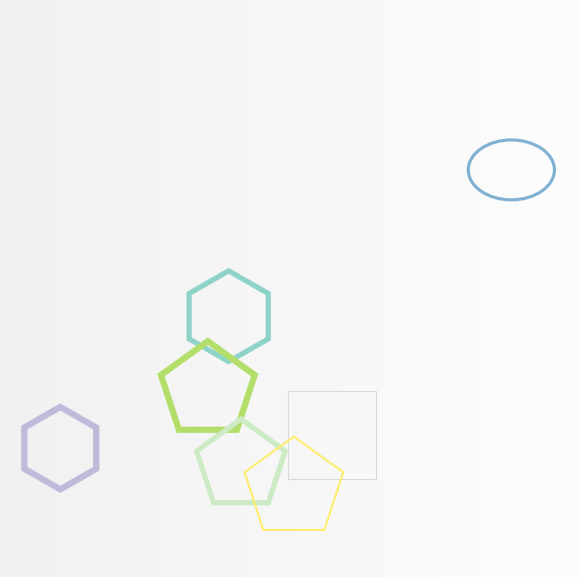[{"shape": "hexagon", "thickness": 2.5, "radius": 0.39, "center": [0.393, 0.452]}, {"shape": "hexagon", "thickness": 3, "radius": 0.36, "center": [0.104, 0.223]}, {"shape": "oval", "thickness": 1.5, "radius": 0.37, "center": [0.88, 0.705]}, {"shape": "pentagon", "thickness": 3, "radius": 0.42, "center": [0.358, 0.324]}, {"shape": "square", "thickness": 0.5, "radius": 0.38, "center": [0.572, 0.246]}, {"shape": "pentagon", "thickness": 2.5, "radius": 0.4, "center": [0.414, 0.193]}, {"shape": "pentagon", "thickness": 1, "radius": 0.45, "center": [0.506, 0.154]}]